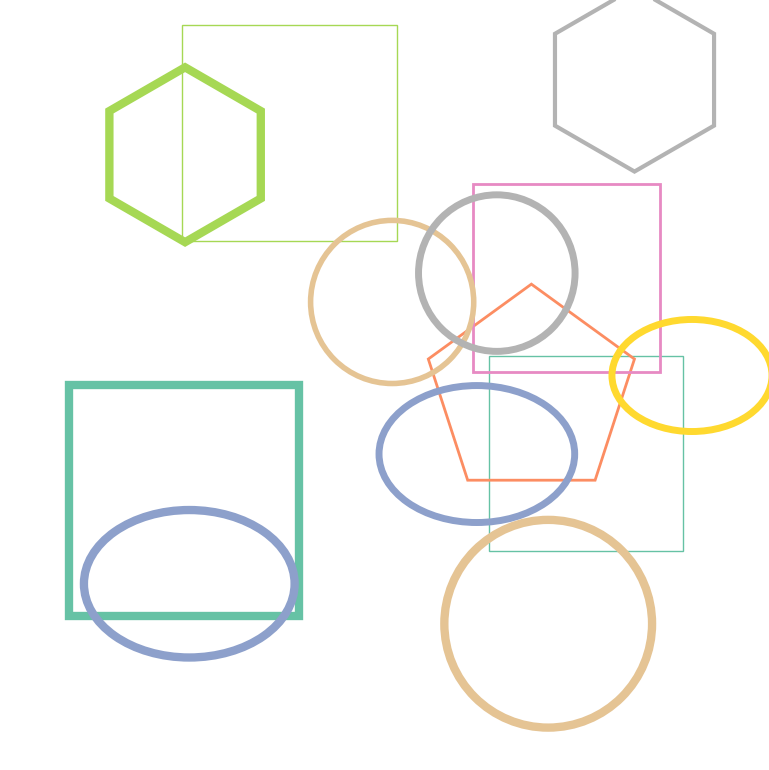[{"shape": "square", "thickness": 0.5, "radius": 0.63, "center": [0.761, 0.411]}, {"shape": "square", "thickness": 3, "radius": 0.75, "center": [0.239, 0.35]}, {"shape": "pentagon", "thickness": 1, "radius": 0.7, "center": [0.69, 0.49]}, {"shape": "oval", "thickness": 2.5, "radius": 0.64, "center": [0.619, 0.41]}, {"shape": "oval", "thickness": 3, "radius": 0.68, "center": [0.246, 0.242]}, {"shape": "square", "thickness": 1, "radius": 0.61, "center": [0.735, 0.639]}, {"shape": "hexagon", "thickness": 3, "radius": 0.57, "center": [0.24, 0.799]}, {"shape": "square", "thickness": 0.5, "radius": 0.7, "center": [0.376, 0.827]}, {"shape": "oval", "thickness": 2.5, "radius": 0.52, "center": [0.899, 0.512]}, {"shape": "circle", "thickness": 2, "radius": 0.53, "center": [0.509, 0.608]}, {"shape": "circle", "thickness": 3, "radius": 0.67, "center": [0.712, 0.19]}, {"shape": "hexagon", "thickness": 1.5, "radius": 0.6, "center": [0.824, 0.896]}, {"shape": "circle", "thickness": 2.5, "radius": 0.51, "center": [0.645, 0.645]}]